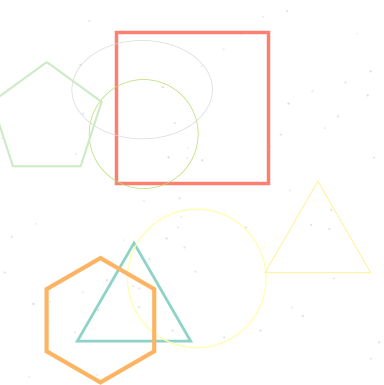[{"shape": "triangle", "thickness": 2, "radius": 0.85, "center": [0.348, 0.199]}, {"shape": "circle", "thickness": 1, "radius": 0.9, "center": [0.511, 0.277]}, {"shape": "square", "thickness": 2.5, "radius": 0.98, "center": [0.499, 0.72]}, {"shape": "hexagon", "thickness": 3, "radius": 0.81, "center": [0.261, 0.168]}, {"shape": "circle", "thickness": 0.5, "radius": 0.71, "center": [0.373, 0.652]}, {"shape": "oval", "thickness": 0.5, "radius": 0.91, "center": [0.369, 0.767]}, {"shape": "pentagon", "thickness": 1.5, "radius": 0.75, "center": [0.122, 0.689]}, {"shape": "triangle", "thickness": 0.5, "radius": 0.79, "center": [0.826, 0.371]}]